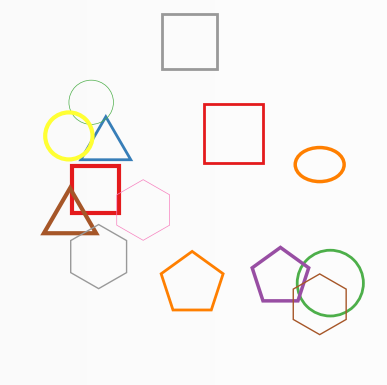[{"shape": "square", "thickness": 3, "radius": 0.31, "center": [0.246, 0.509]}, {"shape": "square", "thickness": 2, "radius": 0.38, "center": [0.603, 0.652]}, {"shape": "triangle", "thickness": 2, "radius": 0.37, "center": [0.273, 0.622]}, {"shape": "circle", "thickness": 0.5, "radius": 0.29, "center": [0.235, 0.734]}, {"shape": "circle", "thickness": 2, "radius": 0.43, "center": [0.852, 0.265]}, {"shape": "pentagon", "thickness": 2.5, "radius": 0.38, "center": [0.724, 0.281]}, {"shape": "oval", "thickness": 2.5, "radius": 0.32, "center": [0.825, 0.573]}, {"shape": "pentagon", "thickness": 2, "radius": 0.42, "center": [0.496, 0.263]}, {"shape": "circle", "thickness": 3, "radius": 0.31, "center": [0.178, 0.647]}, {"shape": "triangle", "thickness": 3, "radius": 0.39, "center": [0.181, 0.433]}, {"shape": "hexagon", "thickness": 1, "radius": 0.39, "center": [0.825, 0.21]}, {"shape": "hexagon", "thickness": 0.5, "radius": 0.39, "center": [0.369, 0.455]}, {"shape": "hexagon", "thickness": 1, "radius": 0.42, "center": [0.255, 0.334]}, {"shape": "square", "thickness": 2, "radius": 0.35, "center": [0.488, 0.892]}]